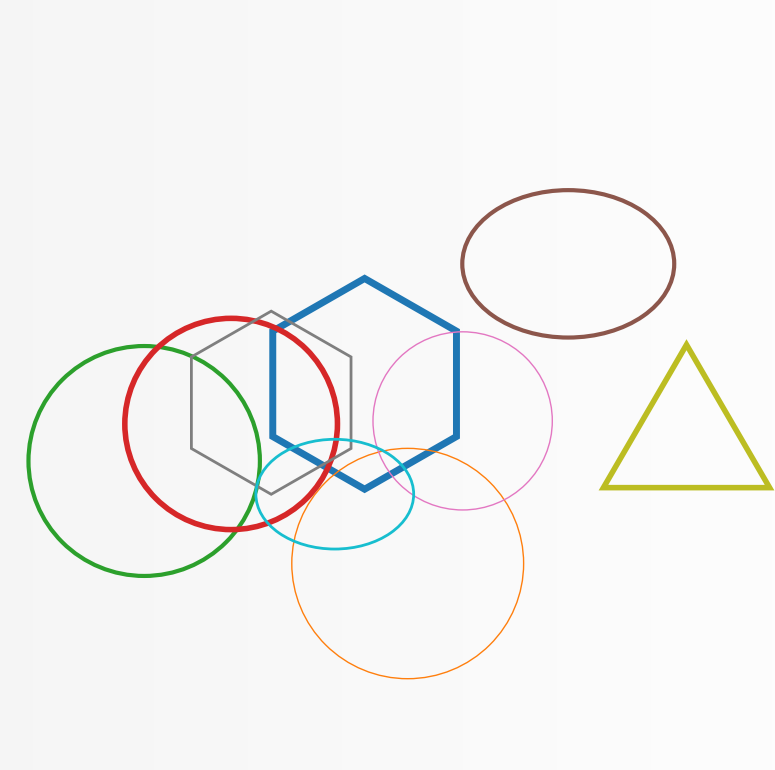[{"shape": "hexagon", "thickness": 2.5, "radius": 0.68, "center": [0.47, 0.502]}, {"shape": "circle", "thickness": 0.5, "radius": 0.75, "center": [0.526, 0.268]}, {"shape": "circle", "thickness": 1.5, "radius": 0.75, "center": [0.186, 0.401]}, {"shape": "circle", "thickness": 2, "radius": 0.69, "center": [0.298, 0.449]}, {"shape": "oval", "thickness": 1.5, "radius": 0.68, "center": [0.733, 0.657]}, {"shape": "circle", "thickness": 0.5, "radius": 0.58, "center": [0.597, 0.453]}, {"shape": "hexagon", "thickness": 1, "radius": 0.59, "center": [0.35, 0.477]}, {"shape": "triangle", "thickness": 2, "radius": 0.62, "center": [0.886, 0.429]}, {"shape": "oval", "thickness": 1, "radius": 0.51, "center": [0.432, 0.358]}]